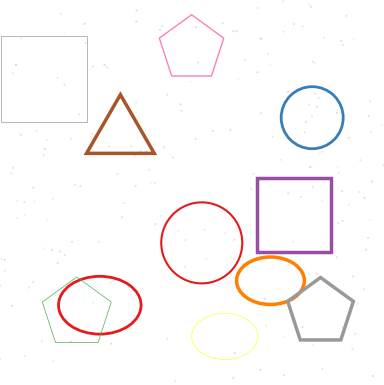[{"shape": "oval", "thickness": 2, "radius": 0.54, "center": [0.259, 0.207]}, {"shape": "circle", "thickness": 1.5, "radius": 0.53, "center": [0.524, 0.369]}, {"shape": "circle", "thickness": 2, "radius": 0.4, "center": [0.811, 0.694]}, {"shape": "pentagon", "thickness": 0.5, "radius": 0.47, "center": [0.199, 0.186]}, {"shape": "square", "thickness": 2.5, "radius": 0.48, "center": [0.764, 0.441]}, {"shape": "oval", "thickness": 2.5, "radius": 0.44, "center": [0.703, 0.271]}, {"shape": "oval", "thickness": 0.5, "radius": 0.43, "center": [0.584, 0.126]}, {"shape": "triangle", "thickness": 2.5, "radius": 0.51, "center": [0.313, 0.652]}, {"shape": "pentagon", "thickness": 1, "radius": 0.44, "center": [0.498, 0.874]}, {"shape": "square", "thickness": 0.5, "radius": 0.56, "center": [0.114, 0.794]}, {"shape": "pentagon", "thickness": 2.5, "radius": 0.45, "center": [0.833, 0.19]}]